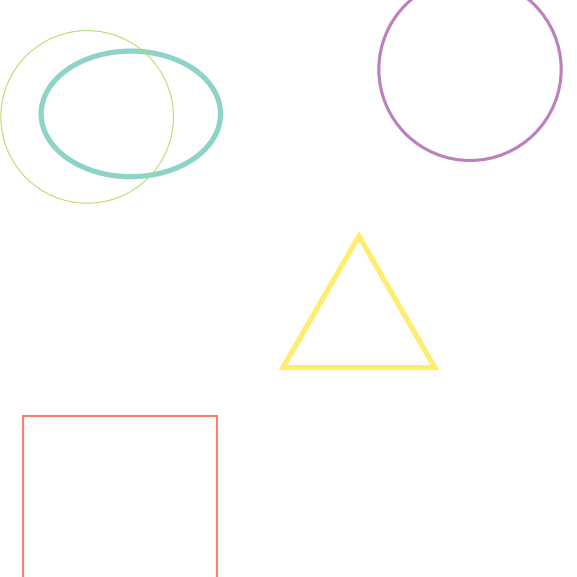[{"shape": "oval", "thickness": 2.5, "radius": 0.78, "center": [0.227, 0.802]}, {"shape": "square", "thickness": 1, "radius": 0.84, "center": [0.208, 0.111]}, {"shape": "circle", "thickness": 0.5, "radius": 0.75, "center": [0.151, 0.797]}, {"shape": "circle", "thickness": 1.5, "radius": 0.79, "center": [0.814, 0.879]}, {"shape": "triangle", "thickness": 2.5, "radius": 0.76, "center": [0.621, 0.439]}]